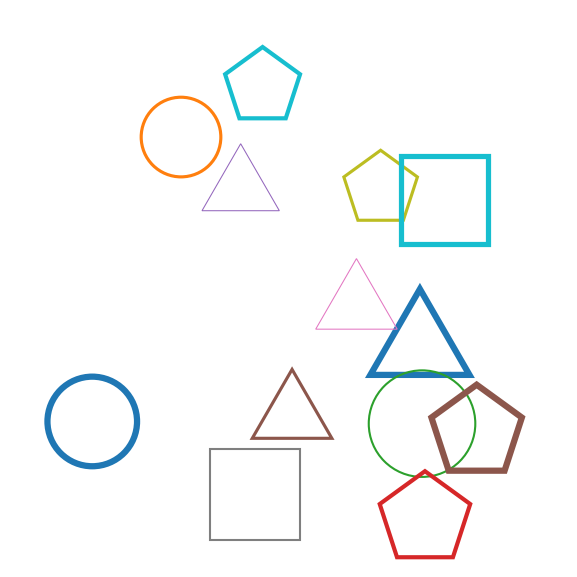[{"shape": "triangle", "thickness": 3, "radius": 0.5, "center": [0.727, 0.399]}, {"shape": "circle", "thickness": 3, "radius": 0.39, "center": [0.16, 0.269]}, {"shape": "circle", "thickness": 1.5, "radius": 0.34, "center": [0.313, 0.762]}, {"shape": "circle", "thickness": 1, "radius": 0.46, "center": [0.731, 0.266]}, {"shape": "pentagon", "thickness": 2, "radius": 0.41, "center": [0.736, 0.101]}, {"shape": "triangle", "thickness": 0.5, "radius": 0.39, "center": [0.417, 0.673]}, {"shape": "triangle", "thickness": 1.5, "radius": 0.4, "center": [0.506, 0.28]}, {"shape": "pentagon", "thickness": 3, "radius": 0.41, "center": [0.825, 0.251]}, {"shape": "triangle", "thickness": 0.5, "radius": 0.41, "center": [0.617, 0.47]}, {"shape": "square", "thickness": 1, "radius": 0.39, "center": [0.442, 0.143]}, {"shape": "pentagon", "thickness": 1.5, "radius": 0.33, "center": [0.659, 0.672]}, {"shape": "square", "thickness": 2.5, "radius": 0.38, "center": [0.77, 0.653]}, {"shape": "pentagon", "thickness": 2, "radius": 0.34, "center": [0.455, 0.849]}]